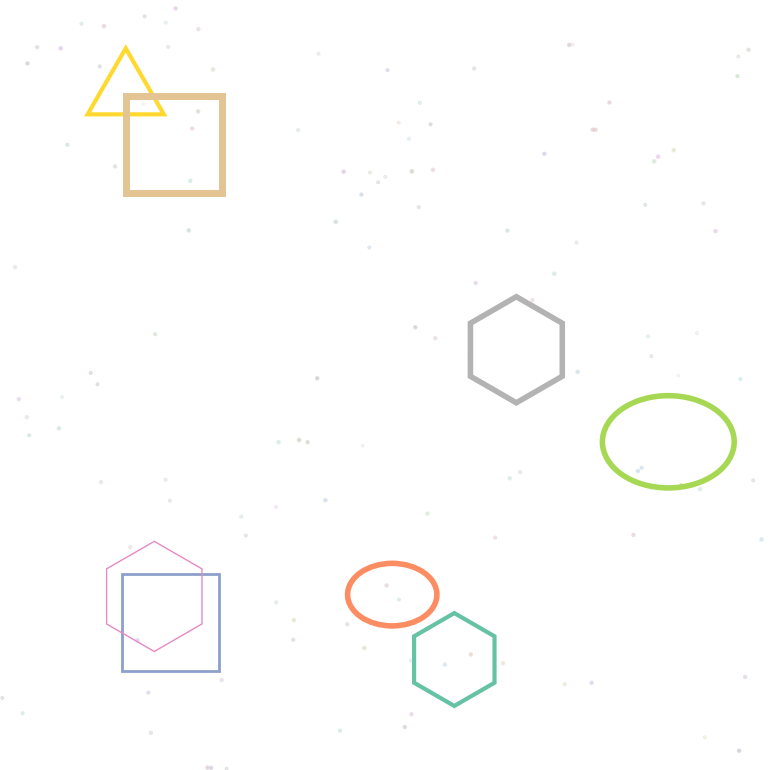[{"shape": "hexagon", "thickness": 1.5, "radius": 0.3, "center": [0.59, 0.143]}, {"shape": "oval", "thickness": 2, "radius": 0.29, "center": [0.509, 0.228]}, {"shape": "square", "thickness": 1, "radius": 0.31, "center": [0.222, 0.192]}, {"shape": "hexagon", "thickness": 0.5, "radius": 0.36, "center": [0.2, 0.225]}, {"shape": "oval", "thickness": 2, "radius": 0.43, "center": [0.868, 0.426]}, {"shape": "triangle", "thickness": 1.5, "radius": 0.29, "center": [0.163, 0.88]}, {"shape": "square", "thickness": 2.5, "radius": 0.31, "center": [0.226, 0.812]}, {"shape": "hexagon", "thickness": 2, "radius": 0.34, "center": [0.671, 0.546]}]